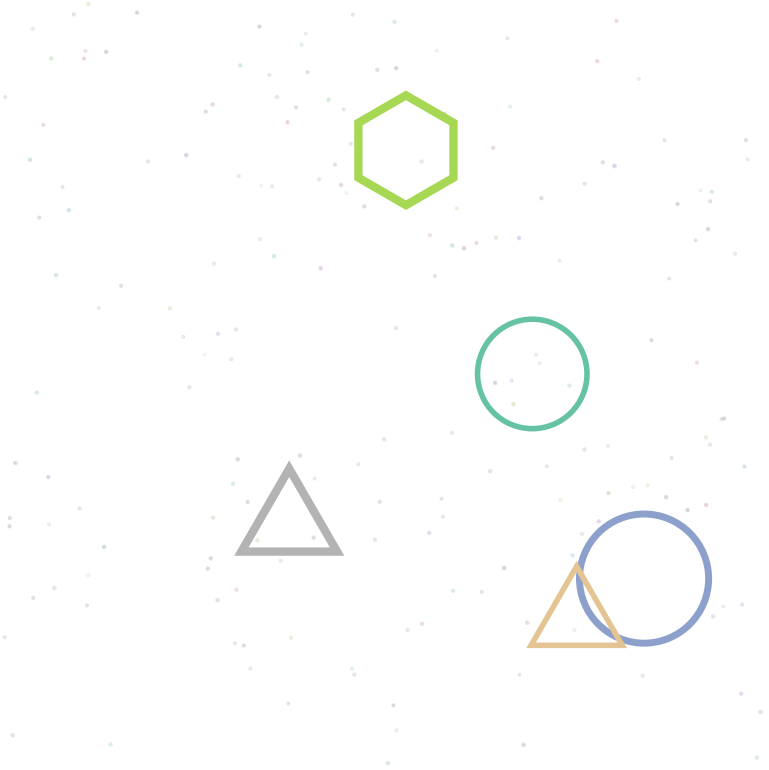[{"shape": "circle", "thickness": 2, "radius": 0.36, "center": [0.691, 0.514]}, {"shape": "circle", "thickness": 2.5, "radius": 0.42, "center": [0.836, 0.249]}, {"shape": "hexagon", "thickness": 3, "radius": 0.36, "center": [0.527, 0.805]}, {"shape": "triangle", "thickness": 2, "radius": 0.34, "center": [0.749, 0.196]}, {"shape": "triangle", "thickness": 3, "radius": 0.36, "center": [0.376, 0.32]}]